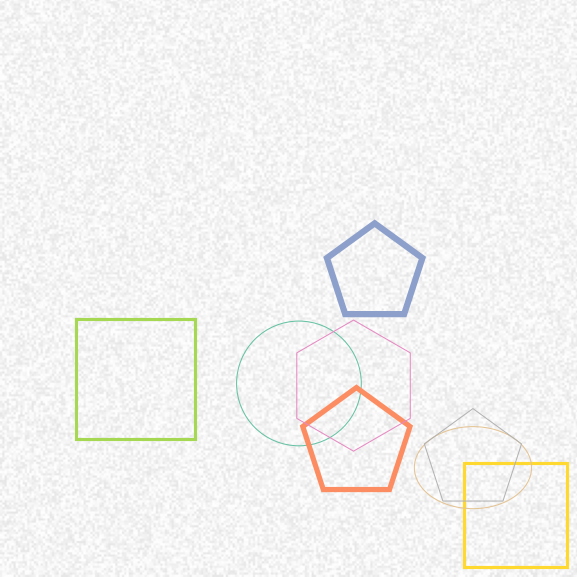[{"shape": "circle", "thickness": 0.5, "radius": 0.54, "center": [0.518, 0.335]}, {"shape": "pentagon", "thickness": 2.5, "radius": 0.49, "center": [0.617, 0.23]}, {"shape": "pentagon", "thickness": 3, "radius": 0.43, "center": [0.649, 0.525]}, {"shape": "hexagon", "thickness": 0.5, "radius": 0.57, "center": [0.612, 0.331]}, {"shape": "square", "thickness": 1.5, "radius": 0.52, "center": [0.235, 0.343]}, {"shape": "square", "thickness": 1.5, "radius": 0.45, "center": [0.893, 0.108]}, {"shape": "oval", "thickness": 0.5, "radius": 0.51, "center": [0.819, 0.189]}, {"shape": "pentagon", "thickness": 0.5, "radius": 0.44, "center": [0.819, 0.203]}]